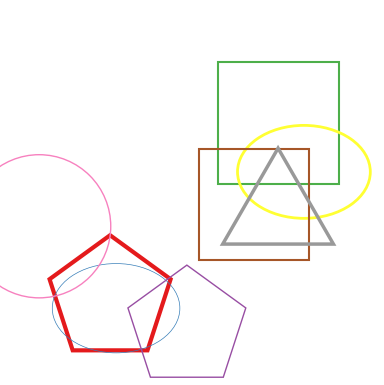[{"shape": "pentagon", "thickness": 3, "radius": 0.83, "center": [0.286, 0.224]}, {"shape": "oval", "thickness": 0.5, "radius": 0.83, "center": [0.301, 0.199]}, {"shape": "square", "thickness": 1.5, "radius": 0.79, "center": [0.723, 0.681]}, {"shape": "pentagon", "thickness": 1, "radius": 0.8, "center": [0.485, 0.15]}, {"shape": "oval", "thickness": 2, "radius": 0.86, "center": [0.789, 0.554]}, {"shape": "square", "thickness": 1.5, "radius": 0.72, "center": [0.66, 0.469]}, {"shape": "circle", "thickness": 1, "radius": 0.93, "center": [0.102, 0.412]}, {"shape": "triangle", "thickness": 2.5, "radius": 0.83, "center": [0.722, 0.449]}]